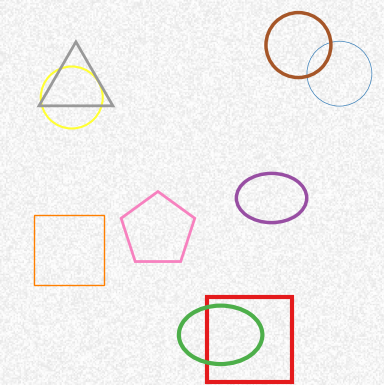[{"shape": "square", "thickness": 3, "radius": 0.55, "center": [0.647, 0.118]}, {"shape": "circle", "thickness": 0.5, "radius": 0.42, "center": [0.882, 0.809]}, {"shape": "oval", "thickness": 3, "radius": 0.54, "center": [0.573, 0.13]}, {"shape": "oval", "thickness": 2.5, "radius": 0.46, "center": [0.705, 0.486]}, {"shape": "square", "thickness": 1, "radius": 0.46, "center": [0.178, 0.351]}, {"shape": "circle", "thickness": 1.5, "radius": 0.4, "center": [0.186, 0.747]}, {"shape": "circle", "thickness": 2.5, "radius": 0.42, "center": [0.775, 0.883]}, {"shape": "pentagon", "thickness": 2, "radius": 0.5, "center": [0.41, 0.402]}, {"shape": "triangle", "thickness": 2, "radius": 0.55, "center": [0.197, 0.78]}]